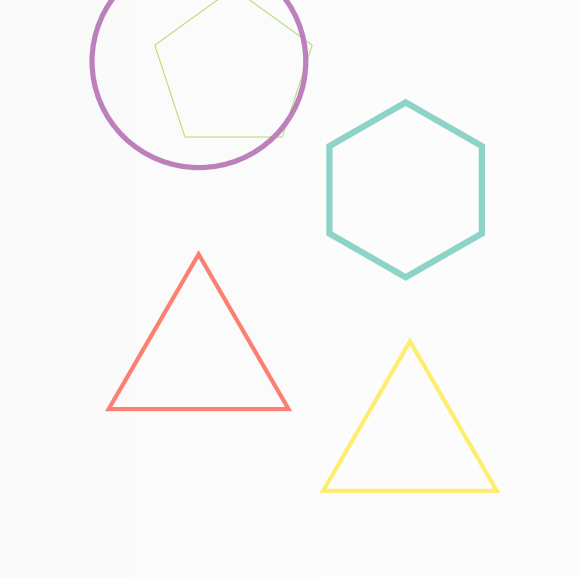[{"shape": "hexagon", "thickness": 3, "radius": 0.76, "center": [0.698, 0.67]}, {"shape": "triangle", "thickness": 2, "radius": 0.89, "center": [0.342, 0.38]}, {"shape": "pentagon", "thickness": 0.5, "radius": 0.71, "center": [0.402, 0.877]}, {"shape": "circle", "thickness": 2.5, "radius": 0.92, "center": [0.342, 0.893]}, {"shape": "triangle", "thickness": 2, "radius": 0.86, "center": [0.705, 0.235]}]